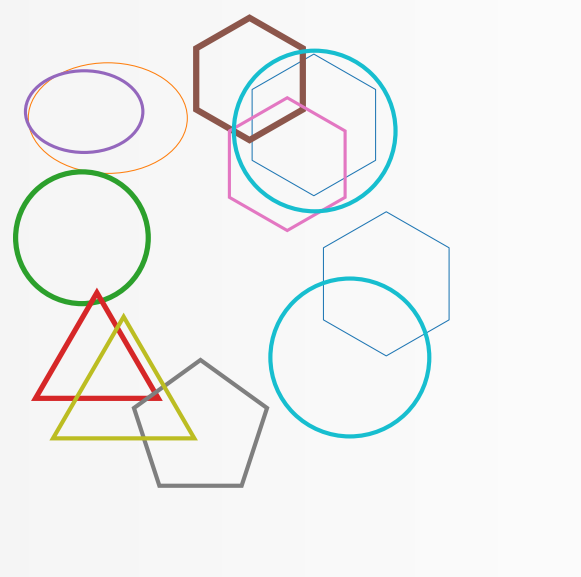[{"shape": "hexagon", "thickness": 0.5, "radius": 0.62, "center": [0.665, 0.508]}, {"shape": "hexagon", "thickness": 0.5, "radius": 0.61, "center": [0.54, 0.783]}, {"shape": "oval", "thickness": 0.5, "radius": 0.68, "center": [0.185, 0.795]}, {"shape": "circle", "thickness": 2.5, "radius": 0.57, "center": [0.141, 0.587]}, {"shape": "triangle", "thickness": 2.5, "radius": 0.61, "center": [0.167, 0.37]}, {"shape": "oval", "thickness": 1.5, "radius": 0.51, "center": [0.145, 0.806]}, {"shape": "hexagon", "thickness": 3, "radius": 0.53, "center": [0.429, 0.862]}, {"shape": "hexagon", "thickness": 1.5, "radius": 0.57, "center": [0.494, 0.715]}, {"shape": "pentagon", "thickness": 2, "radius": 0.6, "center": [0.345, 0.255]}, {"shape": "triangle", "thickness": 2, "radius": 0.7, "center": [0.213, 0.31]}, {"shape": "circle", "thickness": 2, "radius": 0.7, "center": [0.541, 0.772]}, {"shape": "circle", "thickness": 2, "radius": 0.68, "center": [0.602, 0.38]}]